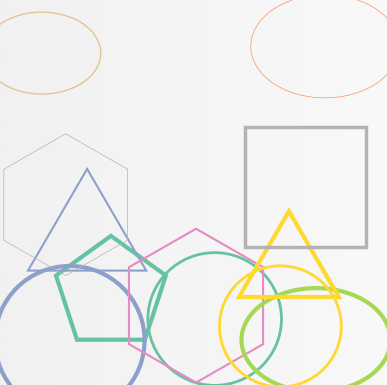[{"shape": "pentagon", "thickness": 3, "radius": 0.75, "center": [0.286, 0.238]}, {"shape": "circle", "thickness": 2, "radius": 0.86, "center": [0.554, 0.171]}, {"shape": "oval", "thickness": 0.5, "radius": 0.96, "center": [0.838, 0.88]}, {"shape": "triangle", "thickness": 1.5, "radius": 0.88, "center": [0.225, 0.385]}, {"shape": "circle", "thickness": 3, "radius": 0.97, "center": [0.18, 0.116]}, {"shape": "hexagon", "thickness": 1.5, "radius": 1.0, "center": [0.506, 0.206]}, {"shape": "oval", "thickness": 3, "radius": 0.96, "center": [0.816, 0.117]}, {"shape": "circle", "thickness": 2, "radius": 0.79, "center": [0.724, 0.152]}, {"shape": "triangle", "thickness": 3, "radius": 0.74, "center": [0.746, 0.303]}, {"shape": "oval", "thickness": 1, "radius": 0.76, "center": [0.108, 0.862]}, {"shape": "square", "thickness": 2.5, "radius": 0.78, "center": [0.789, 0.514]}, {"shape": "hexagon", "thickness": 0.5, "radius": 0.92, "center": [0.169, 0.468]}]